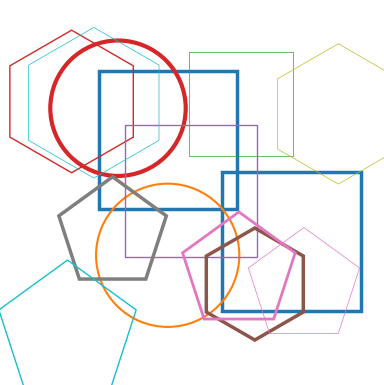[{"shape": "square", "thickness": 2.5, "radius": 0.9, "center": [0.436, 0.636]}, {"shape": "square", "thickness": 2.5, "radius": 0.9, "center": [0.758, 0.374]}, {"shape": "circle", "thickness": 1.5, "radius": 0.93, "center": [0.436, 0.337]}, {"shape": "square", "thickness": 0.5, "radius": 0.68, "center": [0.627, 0.729]}, {"shape": "hexagon", "thickness": 1, "radius": 0.93, "center": [0.186, 0.736]}, {"shape": "circle", "thickness": 3, "radius": 0.88, "center": [0.306, 0.719]}, {"shape": "square", "thickness": 1, "radius": 0.86, "center": [0.496, 0.503]}, {"shape": "hexagon", "thickness": 2.5, "radius": 0.73, "center": [0.662, 0.262]}, {"shape": "pentagon", "thickness": 0.5, "radius": 0.76, "center": [0.789, 0.257]}, {"shape": "pentagon", "thickness": 2, "radius": 0.77, "center": [0.62, 0.296]}, {"shape": "pentagon", "thickness": 2.5, "radius": 0.73, "center": [0.292, 0.394]}, {"shape": "hexagon", "thickness": 0.5, "radius": 0.91, "center": [0.879, 0.704]}, {"shape": "pentagon", "thickness": 1, "radius": 0.94, "center": [0.175, 0.137]}, {"shape": "hexagon", "thickness": 0.5, "radius": 0.98, "center": [0.244, 0.733]}]